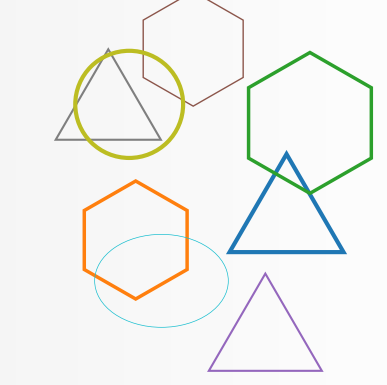[{"shape": "triangle", "thickness": 3, "radius": 0.85, "center": [0.739, 0.43]}, {"shape": "hexagon", "thickness": 2.5, "radius": 0.77, "center": [0.35, 0.377]}, {"shape": "hexagon", "thickness": 2.5, "radius": 0.91, "center": [0.8, 0.681]}, {"shape": "triangle", "thickness": 1.5, "radius": 0.84, "center": [0.685, 0.121]}, {"shape": "hexagon", "thickness": 1, "radius": 0.74, "center": [0.499, 0.873]}, {"shape": "triangle", "thickness": 1.5, "radius": 0.78, "center": [0.279, 0.715]}, {"shape": "circle", "thickness": 3, "radius": 0.7, "center": [0.333, 0.729]}, {"shape": "oval", "thickness": 0.5, "radius": 0.86, "center": [0.417, 0.271]}]